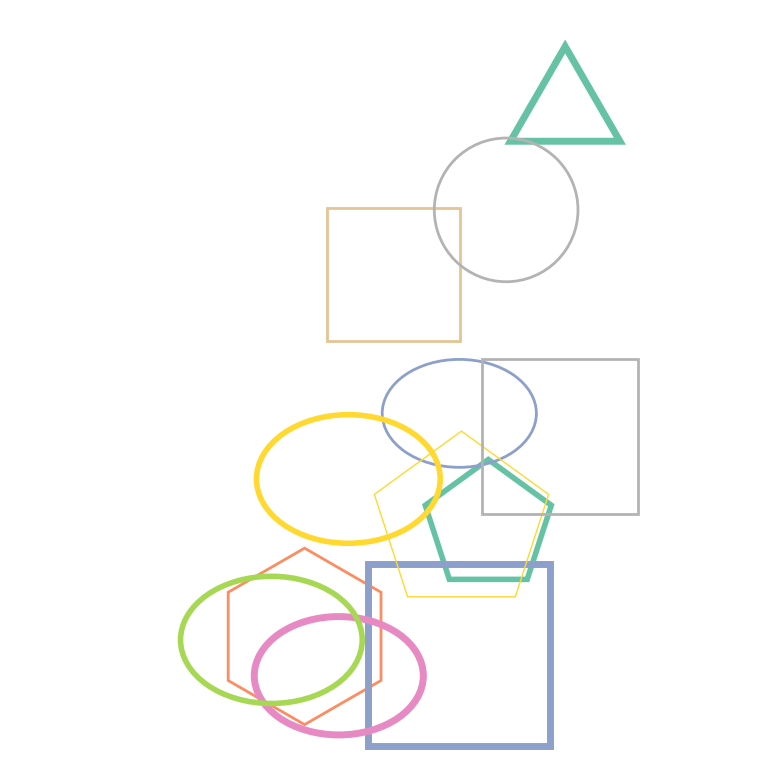[{"shape": "triangle", "thickness": 2.5, "radius": 0.41, "center": [0.734, 0.858]}, {"shape": "pentagon", "thickness": 2, "radius": 0.43, "center": [0.634, 0.317]}, {"shape": "hexagon", "thickness": 1, "radius": 0.57, "center": [0.396, 0.174]}, {"shape": "oval", "thickness": 1, "radius": 0.5, "center": [0.596, 0.463]}, {"shape": "square", "thickness": 2.5, "radius": 0.59, "center": [0.596, 0.149]}, {"shape": "oval", "thickness": 2.5, "radius": 0.55, "center": [0.44, 0.122]}, {"shape": "oval", "thickness": 2, "radius": 0.59, "center": [0.352, 0.169]}, {"shape": "oval", "thickness": 2, "radius": 0.6, "center": [0.452, 0.378]}, {"shape": "pentagon", "thickness": 0.5, "radius": 0.59, "center": [0.599, 0.321]}, {"shape": "square", "thickness": 1, "radius": 0.43, "center": [0.511, 0.643]}, {"shape": "circle", "thickness": 1, "radius": 0.47, "center": [0.657, 0.727]}, {"shape": "square", "thickness": 1, "radius": 0.51, "center": [0.727, 0.433]}]